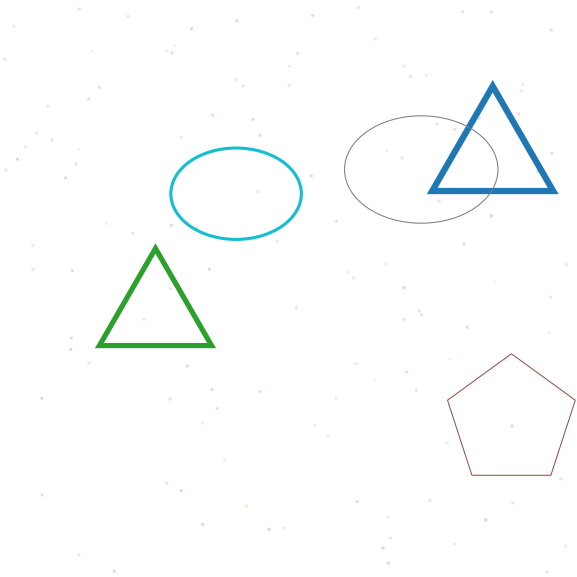[{"shape": "triangle", "thickness": 3, "radius": 0.61, "center": [0.853, 0.729]}, {"shape": "triangle", "thickness": 2.5, "radius": 0.56, "center": [0.269, 0.457]}, {"shape": "pentagon", "thickness": 0.5, "radius": 0.58, "center": [0.886, 0.27]}, {"shape": "oval", "thickness": 0.5, "radius": 0.66, "center": [0.729, 0.706]}, {"shape": "oval", "thickness": 1.5, "radius": 0.57, "center": [0.409, 0.664]}]